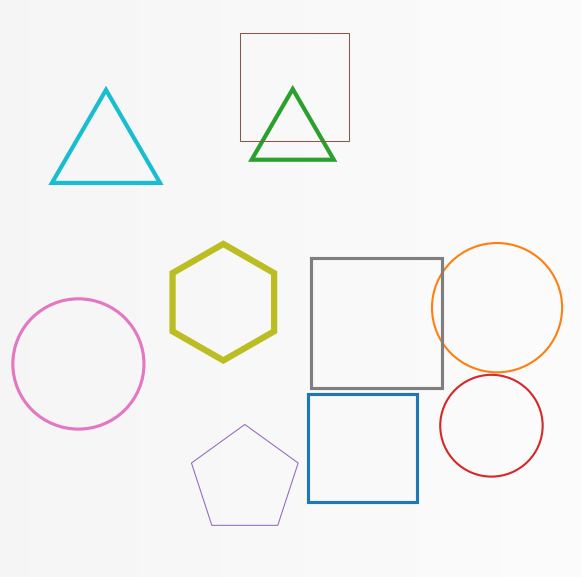[{"shape": "square", "thickness": 1.5, "radius": 0.47, "center": [0.624, 0.223]}, {"shape": "circle", "thickness": 1, "radius": 0.56, "center": [0.855, 0.466]}, {"shape": "triangle", "thickness": 2, "radius": 0.41, "center": [0.504, 0.763]}, {"shape": "circle", "thickness": 1, "radius": 0.44, "center": [0.846, 0.262]}, {"shape": "pentagon", "thickness": 0.5, "radius": 0.48, "center": [0.421, 0.168]}, {"shape": "square", "thickness": 0.5, "radius": 0.47, "center": [0.507, 0.849]}, {"shape": "circle", "thickness": 1.5, "radius": 0.56, "center": [0.135, 0.369]}, {"shape": "square", "thickness": 1.5, "radius": 0.56, "center": [0.648, 0.44]}, {"shape": "hexagon", "thickness": 3, "radius": 0.5, "center": [0.384, 0.476]}, {"shape": "triangle", "thickness": 2, "radius": 0.54, "center": [0.182, 0.736]}]